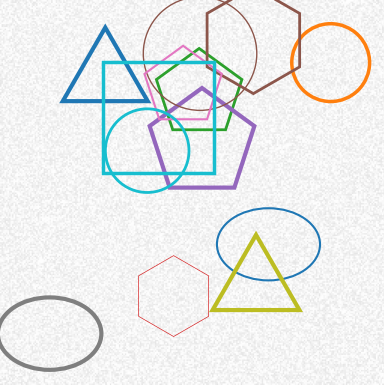[{"shape": "triangle", "thickness": 3, "radius": 0.64, "center": [0.273, 0.801]}, {"shape": "oval", "thickness": 1.5, "radius": 0.67, "center": [0.697, 0.365]}, {"shape": "circle", "thickness": 2.5, "radius": 0.51, "center": [0.859, 0.837]}, {"shape": "pentagon", "thickness": 2, "radius": 0.58, "center": [0.517, 0.757]}, {"shape": "hexagon", "thickness": 0.5, "radius": 0.53, "center": [0.451, 0.231]}, {"shape": "pentagon", "thickness": 3, "radius": 0.71, "center": [0.525, 0.628]}, {"shape": "hexagon", "thickness": 2, "radius": 0.69, "center": [0.658, 0.896]}, {"shape": "circle", "thickness": 1, "radius": 0.74, "center": [0.52, 0.861]}, {"shape": "pentagon", "thickness": 1.5, "radius": 0.53, "center": [0.476, 0.776]}, {"shape": "oval", "thickness": 3, "radius": 0.67, "center": [0.129, 0.133]}, {"shape": "triangle", "thickness": 3, "radius": 0.65, "center": [0.665, 0.26]}, {"shape": "square", "thickness": 2.5, "radius": 0.72, "center": [0.411, 0.695]}, {"shape": "circle", "thickness": 2, "radius": 0.54, "center": [0.382, 0.609]}]